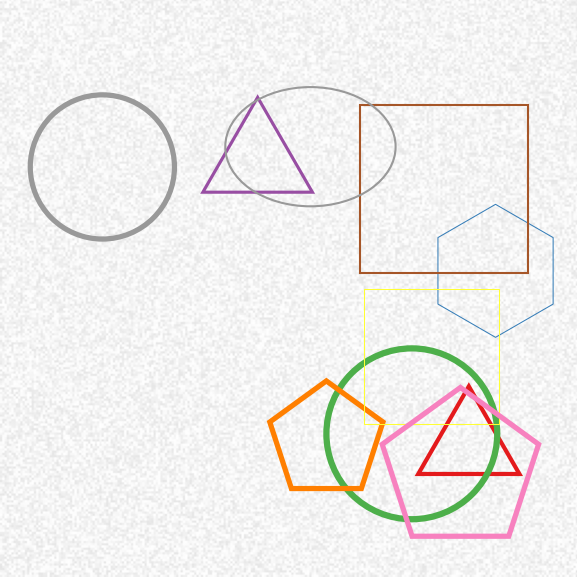[{"shape": "triangle", "thickness": 2, "radius": 0.51, "center": [0.812, 0.229]}, {"shape": "hexagon", "thickness": 0.5, "radius": 0.58, "center": [0.858, 0.53]}, {"shape": "circle", "thickness": 3, "radius": 0.74, "center": [0.713, 0.248]}, {"shape": "triangle", "thickness": 1.5, "radius": 0.55, "center": [0.446, 0.721]}, {"shape": "pentagon", "thickness": 2.5, "radius": 0.52, "center": [0.565, 0.237]}, {"shape": "square", "thickness": 0.5, "radius": 0.58, "center": [0.748, 0.382]}, {"shape": "square", "thickness": 1, "radius": 0.73, "center": [0.768, 0.672]}, {"shape": "pentagon", "thickness": 2.5, "radius": 0.71, "center": [0.797, 0.186]}, {"shape": "circle", "thickness": 2.5, "radius": 0.62, "center": [0.177, 0.71]}, {"shape": "oval", "thickness": 1, "radius": 0.74, "center": [0.538, 0.745]}]